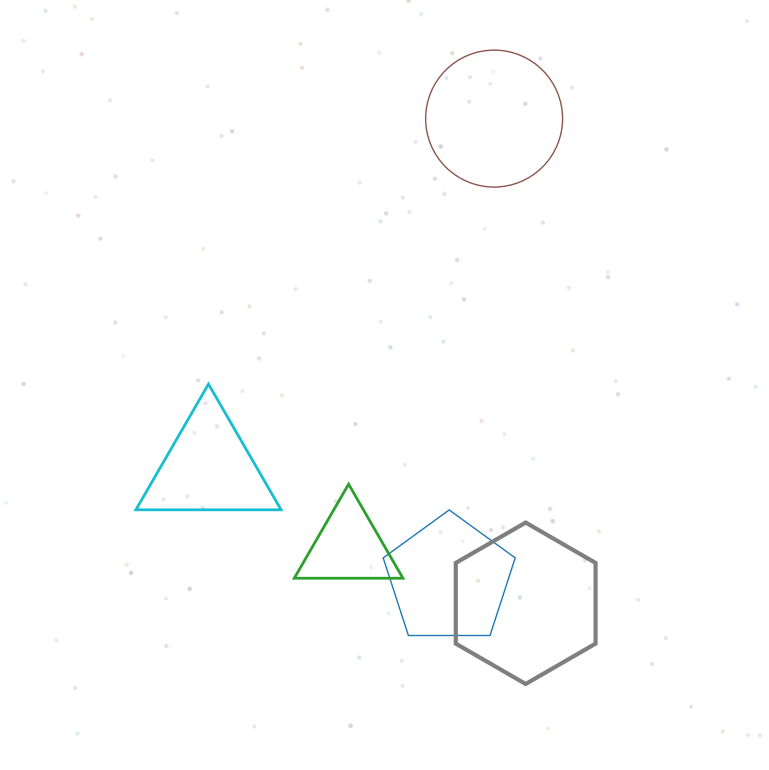[{"shape": "pentagon", "thickness": 0.5, "radius": 0.45, "center": [0.583, 0.248]}, {"shape": "triangle", "thickness": 1, "radius": 0.41, "center": [0.453, 0.29]}, {"shape": "circle", "thickness": 0.5, "radius": 0.44, "center": [0.642, 0.846]}, {"shape": "hexagon", "thickness": 1.5, "radius": 0.52, "center": [0.683, 0.217]}, {"shape": "triangle", "thickness": 1, "radius": 0.54, "center": [0.271, 0.392]}]